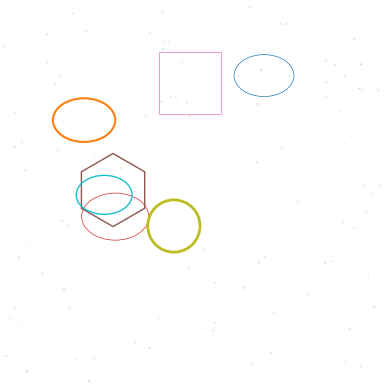[{"shape": "oval", "thickness": 0.5, "radius": 0.39, "center": [0.686, 0.804]}, {"shape": "oval", "thickness": 1.5, "radius": 0.4, "center": [0.218, 0.688]}, {"shape": "oval", "thickness": 0.5, "radius": 0.44, "center": [0.299, 0.437]}, {"shape": "hexagon", "thickness": 1, "radius": 0.47, "center": [0.294, 0.506]}, {"shape": "square", "thickness": 0.5, "radius": 0.4, "center": [0.493, 0.784]}, {"shape": "circle", "thickness": 2, "radius": 0.34, "center": [0.452, 0.413]}, {"shape": "oval", "thickness": 1, "radius": 0.36, "center": [0.271, 0.494]}]